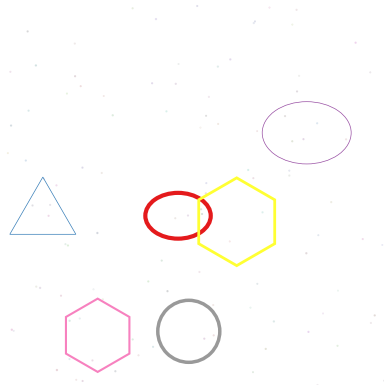[{"shape": "oval", "thickness": 3, "radius": 0.42, "center": [0.462, 0.44]}, {"shape": "triangle", "thickness": 0.5, "radius": 0.5, "center": [0.111, 0.441]}, {"shape": "oval", "thickness": 0.5, "radius": 0.58, "center": [0.797, 0.655]}, {"shape": "hexagon", "thickness": 2, "radius": 0.57, "center": [0.615, 0.424]}, {"shape": "hexagon", "thickness": 1.5, "radius": 0.48, "center": [0.254, 0.129]}, {"shape": "circle", "thickness": 2.5, "radius": 0.4, "center": [0.49, 0.139]}]